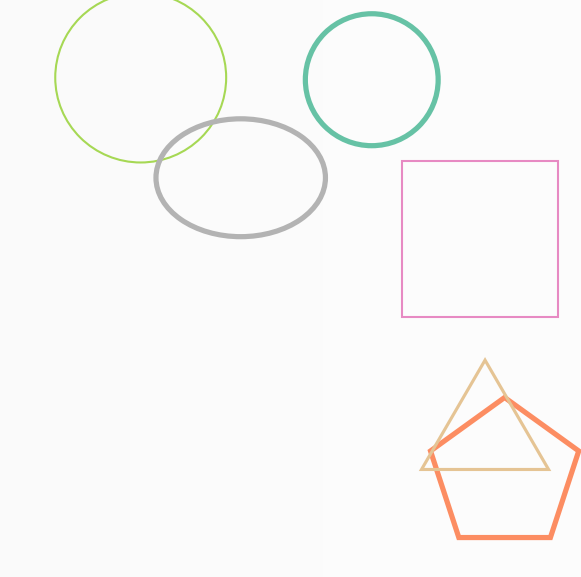[{"shape": "circle", "thickness": 2.5, "radius": 0.57, "center": [0.64, 0.861]}, {"shape": "pentagon", "thickness": 2.5, "radius": 0.67, "center": [0.868, 0.177]}, {"shape": "square", "thickness": 1, "radius": 0.67, "center": [0.826, 0.585]}, {"shape": "circle", "thickness": 1, "radius": 0.74, "center": [0.242, 0.865]}, {"shape": "triangle", "thickness": 1.5, "radius": 0.63, "center": [0.834, 0.249]}, {"shape": "oval", "thickness": 2.5, "radius": 0.73, "center": [0.414, 0.691]}]